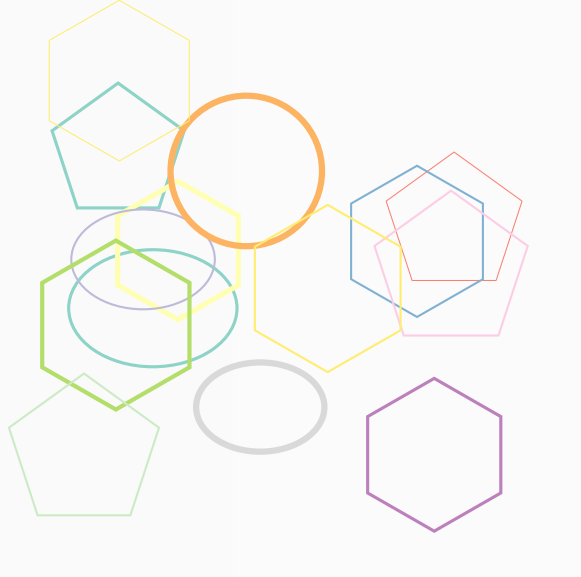[{"shape": "pentagon", "thickness": 1.5, "radius": 0.6, "center": [0.203, 0.736]}, {"shape": "oval", "thickness": 1.5, "radius": 0.72, "center": [0.263, 0.465]}, {"shape": "hexagon", "thickness": 2.5, "radius": 0.6, "center": [0.306, 0.565]}, {"shape": "oval", "thickness": 1, "radius": 0.62, "center": [0.246, 0.55]}, {"shape": "pentagon", "thickness": 0.5, "radius": 0.61, "center": [0.781, 0.613]}, {"shape": "hexagon", "thickness": 1, "radius": 0.65, "center": [0.717, 0.581]}, {"shape": "circle", "thickness": 3, "radius": 0.65, "center": [0.424, 0.703]}, {"shape": "hexagon", "thickness": 2, "radius": 0.73, "center": [0.199, 0.436]}, {"shape": "pentagon", "thickness": 1, "radius": 0.69, "center": [0.776, 0.53]}, {"shape": "oval", "thickness": 3, "radius": 0.55, "center": [0.448, 0.294]}, {"shape": "hexagon", "thickness": 1.5, "radius": 0.66, "center": [0.747, 0.212]}, {"shape": "pentagon", "thickness": 1, "radius": 0.68, "center": [0.144, 0.217]}, {"shape": "hexagon", "thickness": 1, "radius": 0.72, "center": [0.564, 0.5]}, {"shape": "hexagon", "thickness": 0.5, "radius": 0.7, "center": [0.205, 0.86]}]